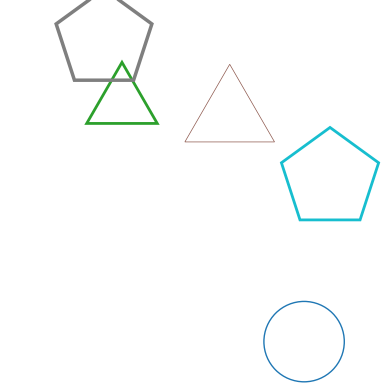[{"shape": "circle", "thickness": 1, "radius": 0.52, "center": [0.79, 0.113]}, {"shape": "triangle", "thickness": 2, "radius": 0.53, "center": [0.317, 0.732]}, {"shape": "triangle", "thickness": 0.5, "radius": 0.67, "center": [0.597, 0.699]}, {"shape": "pentagon", "thickness": 2.5, "radius": 0.65, "center": [0.27, 0.897]}, {"shape": "pentagon", "thickness": 2, "radius": 0.66, "center": [0.857, 0.536]}]